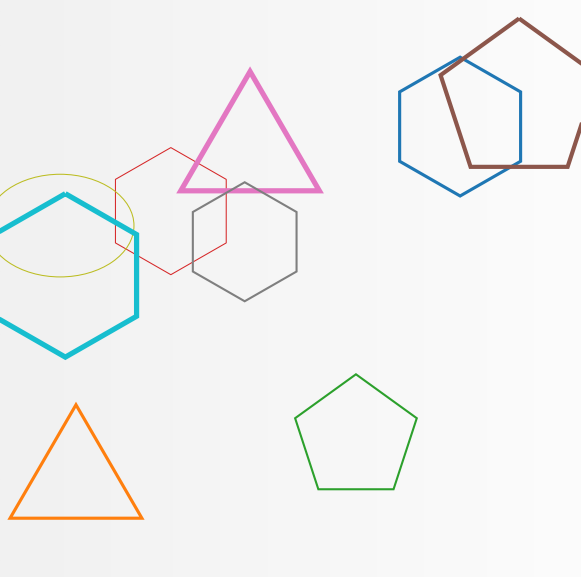[{"shape": "hexagon", "thickness": 1.5, "radius": 0.6, "center": [0.792, 0.78]}, {"shape": "triangle", "thickness": 1.5, "radius": 0.65, "center": [0.131, 0.167]}, {"shape": "pentagon", "thickness": 1, "radius": 0.55, "center": [0.612, 0.241]}, {"shape": "hexagon", "thickness": 0.5, "radius": 0.55, "center": [0.294, 0.634]}, {"shape": "pentagon", "thickness": 2, "radius": 0.71, "center": [0.893, 0.825]}, {"shape": "triangle", "thickness": 2.5, "radius": 0.69, "center": [0.43, 0.738]}, {"shape": "hexagon", "thickness": 1, "radius": 0.52, "center": [0.421, 0.58]}, {"shape": "oval", "thickness": 0.5, "radius": 0.63, "center": [0.104, 0.609]}, {"shape": "hexagon", "thickness": 2.5, "radius": 0.71, "center": [0.112, 0.522]}]